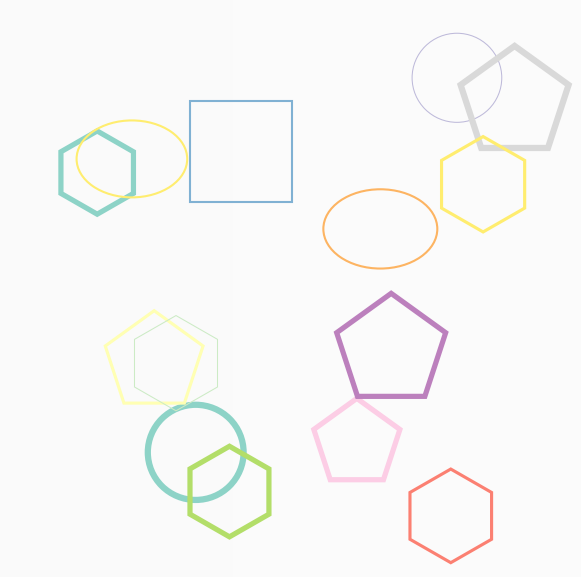[{"shape": "hexagon", "thickness": 2.5, "radius": 0.36, "center": [0.167, 0.7]}, {"shape": "circle", "thickness": 3, "radius": 0.41, "center": [0.337, 0.216]}, {"shape": "pentagon", "thickness": 1.5, "radius": 0.44, "center": [0.265, 0.373]}, {"shape": "circle", "thickness": 0.5, "radius": 0.39, "center": [0.786, 0.864]}, {"shape": "hexagon", "thickness": 1.5, "radius": 0.41, "center": [0.776, 0.106]}, {"shape": "square", "thickness": 1, "radius": 0.44, "center": [0.415, 0.737]}, {"shape": "oval", "thickness": 1, "radius": 0.49, "center": [0.654, 0.603]}, {"shape": "hexagon", "thickness": 2.5, "radius": 0.39, "center": [0.395, 0.148]}, {"shape": "pentagon", "thickness": 2.5, "radius": 0.39, "center": [0.614, 0.231]}, {"shape": "pentagon", "thickness": 3, "radius": 0.49, "center": [0.885, 0.822]}, {"shape": "pentagon", "thickness": 2.5, "radius": 0.49, "center": [0.673, 0.393]}, {"shape": "hexagon", "thickness": 0.5, "radius": 0.41, "center": [0.303, 0.37]}, {"shape": "oval", "thickness": 1, "radius": 0.48, "center": [0.227, 0.724]}, {"shape": "hexagon", "thickness": 1.5, "radius": 0.41, "center": [0.831, 0.68]}]